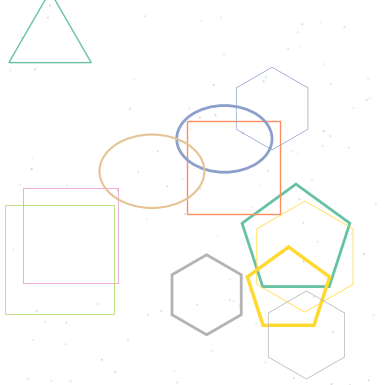[{"shape": "pentagon", "thickness": 2, "radius": 0.74, "center": [0.769, 0.375]}, {"shape": "triangle", "thickness": 1, "radius": 0.62, "center": [0.13, 0.899]}, {"shape": "square", "thickness": 1, "radius": 0.6, "center": [0.606, 0.564]}, {"shape": "oval", "thickness": 2, "radius": 0.62, "center": [0.583, 0.639]}, {"shape": "hexagon", "thickness": 0.5, "radius": 0.54, "center": [0.707, 0.718]}, {"shape": "square", "thickness": 0.5, "radius": 0.62, "center": [0.183, 0.389]}, {"shape": "square", "thickness": 0.5, "radius": 0.71, "center": [0.153, 0.327]}, {"shape": "hexagon", "thickness": 0.5, "radius": 0.72, "center": [0.792, 0.334]}, {"shape": "pentagon", "thickness": 2.5, "radius": 0.56, "center": [0.749, 0.246]}, {"shape": "oval", "thickness": 1.5, "radius": 0.68, "center": [0.395, 0.555]}, {"shape": "hexagon", "thickness": 0.5, "radius": 0.57, "center": [0.796, 0.13]}, {"shape": "hexagon", "thickness": 2, "radius": 0.52, "center": [0.537, 0.234]}]